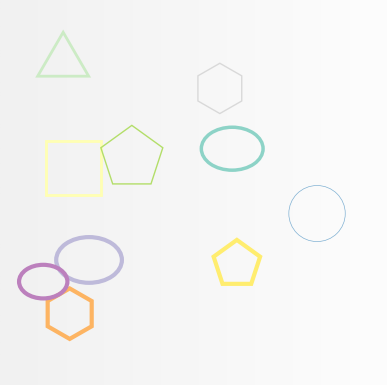[{"shape": "oval", "thickness": 2.5, "radius": 0.4, "center": [0.599, 0.614]}, {"shape": "square", "thickness": 2, "radius": 0.35, "center": [0.189, 0.563]}, {"shape": "oval", "thickness": 3, "radius": 0.42, "center": [0.23, 0.325]}, {"shape": "circle", "thickness": 0.5, "radius": 0.36, "center": [0.818, 0.445]}, {"shape": "hexagon", "thickness": 3, "radius": 0.33, "center": [0.18, 0.185]}, {"shape": "pentagon", "thickness": 1, "radius": 0.42, "center": [0.34, 0.59]}, {"shape": "hexagon", "thickness": 1, "radius": 0.33, "center": [0.567, 0.77]}, {"shape": "oval", "thickness": 3, "radius": 0.31, "center": [0.112, 0.269]}, {"shape": "triangle", "thickness": 2, "radius": 0.38, "center": [0.163, 0.84]}, {"shape": "pentagon", "thickness": 3, "radius": 0.32, "center": [0.611, 0.314]}]